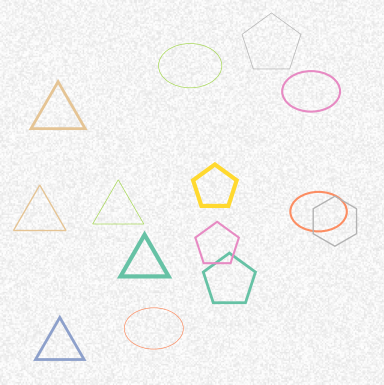[{"shape": "pentagon", "thickness": 2, "radius": 0.36, "center": [0.596, 0.271]}, {"shape": "triangle", "thickness": 3, "radius": 0.36, "center": [0.376, 0.318]}, {"shape": "oval", "thickness": 1.5, "radius": 0.37, "center": [0.827, 0.45]}, {"shape": "oval", "thickness": 0.5, "radius": 0.38, "center": [0.399, 0.147]}, {"shape": "triangle", "thickness": 2, "radius": 0.36, "center": [0.155, 0.103]}, {"shape": "oval", "thickness": 1.5, "radius": 0.38, "center": [0.808, 0.763]}, {"shape": "pentagon", "thickness": 1.5, "radius": 0.3, "center": [0.564, 0.364]}, {"shape": "triangle", "thickness": 0.5, "radius": 0.38, "center": [0.307, 0.456]}, {"shape": "oval", "thickness": 0.5, "radius": 0.41, "center": [0.494, 0.829]}, {"shape": "pentagon", "thickness": 3, "radius": 0.3, "center": [0.558, 0.513]}, {"shape": "triangle", "thickness": 1, "radius": 0.39, "center": [0.103, 0.441]}, {"shape": "triangle", "thickness": 2, "radius": 0.41, "center": [0.151, 0.706]}, {"shape": "pentagon", "thickness": 0.5, "radius": 0.4, "center": [0.705, 0.886]}, {"shape": "hexagon", "thickness": 1, "radius": 0.32, "center": [0.87, 0.425]}]